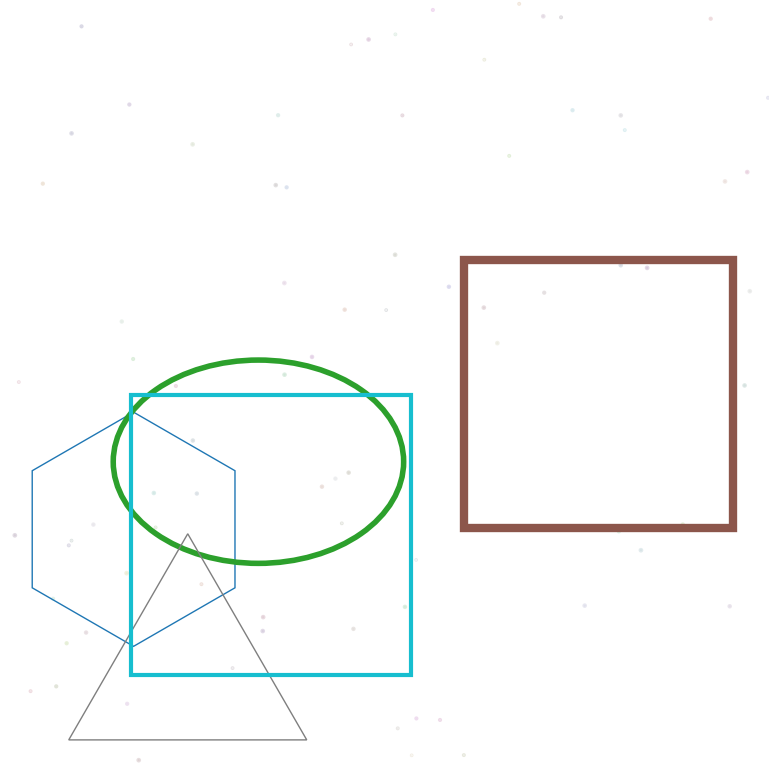[{"shape": "hexagon", "thickness": 0.5, "radius": 0.76, "center": [0.174, 0.313]}, {"shape": "oval", "thickness": 2, "radius": 0.94, "center": [0.336, 0.4]}, {"shape": "square", "thickness": 3, "radius": 0.87, "center": [0.777, 0.488]}, {"shape": "triangle", "thickness": 0.5, "radius": 0.89, "center": [0.244, 0.128]}, {"shape": "square", "thickness": 1.5, "radius": 0.91, "center": [0.352, 0.305]}]